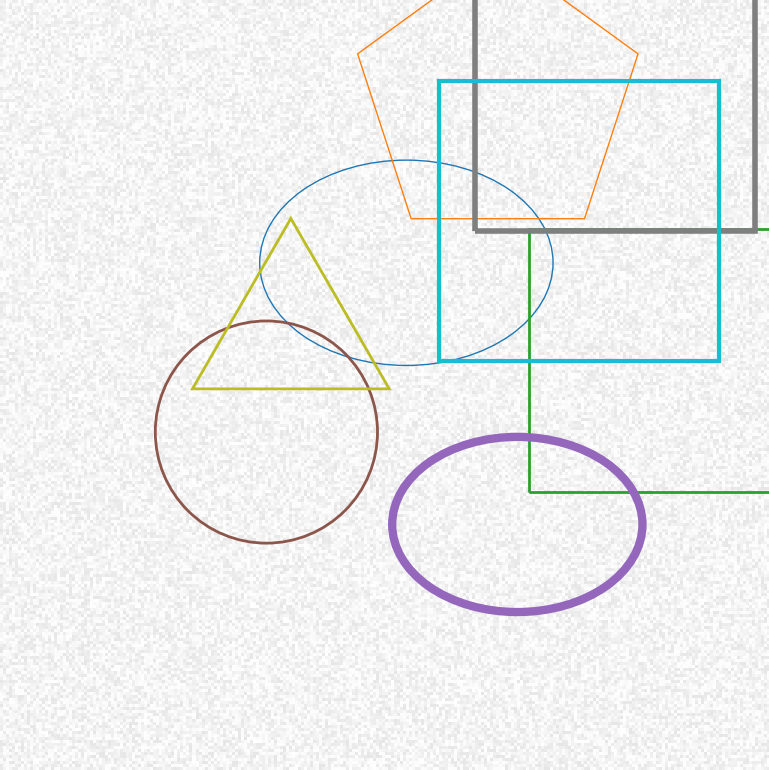[{"shape": "oval", "thickness": 0.5, "radius": 0.95, "center": [0.528, 0.659]}, {"shape": "pentagon", "thickness": 0.5, "radius": 0.96, "center": [0.647, 0.871]}, {"shape": "square", "thickness": 1, "radius": 0.85, "center": [0.858, 0.532]}, {"shape": "oval", "thickness": 3, "radius": 0.81, "center": [0.672, 0.319]}, {"shape": "circle", "thickness": 1, "radius": 0.72, "center": [0.346, 0.439]}, {"shape": "square", "thickness": 2, "radius": 0.91, "center": [0.799, 0.881]}, {"shape": "triangle", "thickness": 1, "radius": 0.74, "center": [0.378, 0.569]}, {"shape": "square", "thickness": 1.5, "radius": 0.91, "center": [0.752, 0.713]}]